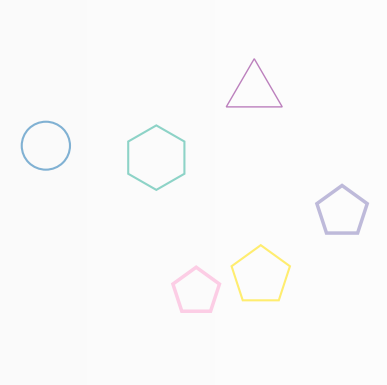[{"shape": "hexagon", "thickness": 1.5, "radius": 0.42, "center": [0.403, 0.591]}, {"shape": "pentagon", "thickness": 2.5, "radius": 0.34, "center": [0.883, 0.45]}, {"shape": "circle", "thickness": 1.5, "radius": 0.31, "center": [0.118, 0.622]}, {"shape": "pentagon", "thickness": 2.5, "radius": 0.32, "center": [0.506, 0.243]}, {"shape": "triangle", "thickness": 1, "radius": 0.42, "center": [0.656, 0.764]}, {"shape": "pentagon", "thickness": 1.5, "radius": 0.4, "center": [0.673, 0.284]}]